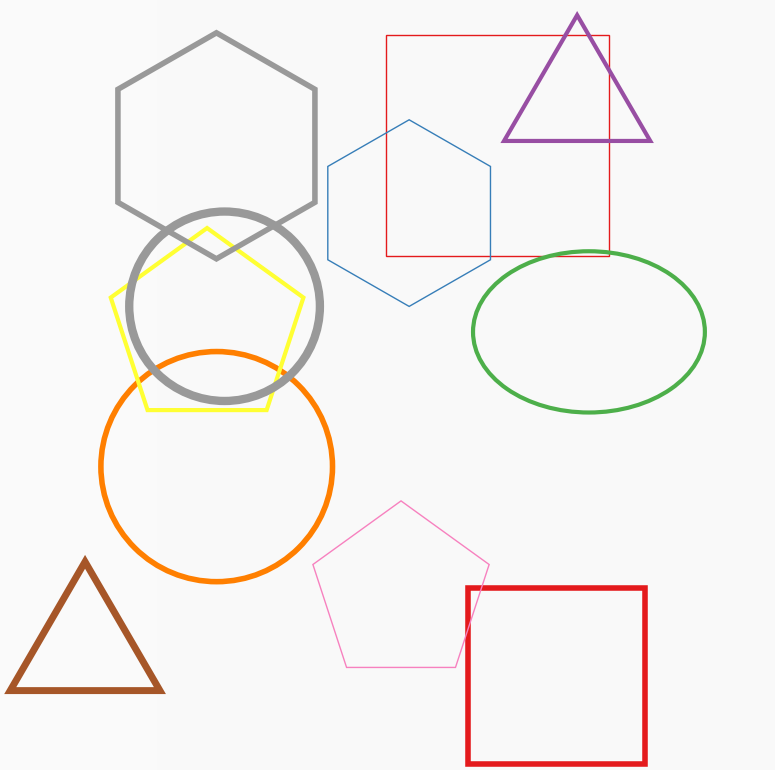[{"shape": "square", "thickness": 2, "radius": 0.57, "center": [0.718, 0.122]}, {"shape": "square", "thickness": 0.5, "radius": 0.72, "center": [0.641, 0.811]}, {"shape": "hexagon", "thickness": 0.5, "radius": 0.61, "center": [0.528, 0.723]}, {"shape": "oval", "thickness": 1.5, "radius": 0.75, "center": [0.76, 0.569]}, {"shape": "triangle", "thickness": 1.5, "radius": 0.54, "center": [0.745, 0.871]}, {"shape": "circle", "thickness": 2, "radius": 0.75, "center": [0.28, 0.394]}, {"shape": "pentagon", "thickness": 1.5, "radius": 0.65, "center": [0.267, 0.573]}, {"shape": "triangle", "thickness": 2.5, "radius": 0.56, "center": [0.11, 0.159]}, {"shape": "pentagon", "thickness": 0.5, "radius": 0.6, "center": [0.517, 0.23]}, {"shape": "hexagon", "thickness": 2, "radius": 0.73, "center": [0.279, 0.811]}, {"shape": "circle", "thickness": 3, "radius": 0.62, "center": [0.29, 0.602]}]